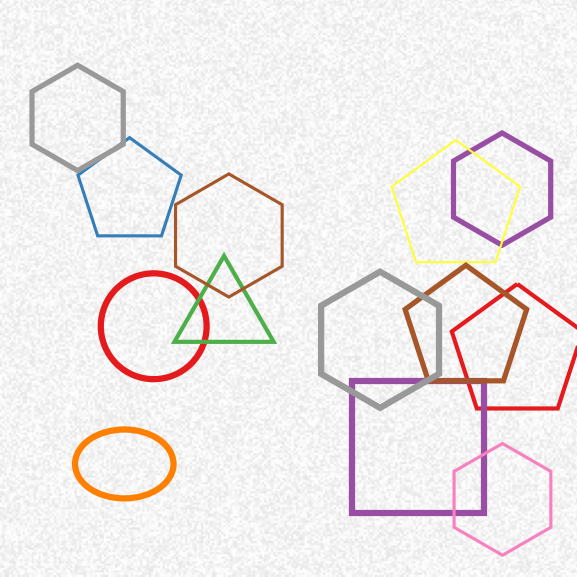[{"shape": "pentagon", "thickness": 2, "radius": 0.6, "center": [0.896, 0.388]}, {"shape": "circle", "thickness": 3, "radius": 0.46, "center": [0.266, 0.434]}, {"shape": "pentagon", "thickness": 1.5, "radius": 0.47, "center": [0.224, 0.667]}, {"shape": "triangle", "thickness": 2, "radius": 0.5, "center": [0.388, 0.457]}, {"shape": "hexagon", "thickness": 2.5, "radius": 0.49, "center": [0.869, 0.672]}, {"shape": "square", "thickness": 3, "radius": 0.57, "center": [0.723, 0.225]}, {"shape": "oval", "thickness": 3, "radius": 0.43, "center": [0.215, 0.196]}, {"shape": "pentagon", "thickness": 1, "radius": 0.58, "center": [0.789, 0.64]}, {"shape": "pentagon", "thickness": 2.5, "radius": 0.55, "center": [0.807, 0.429]}, {"shape": "hexagon", "thickness": 1.5, "radius": 0.53, "center": [0.396, 0.591]}, {"shape": "hexagon", "thickness": 1.5, "radius": 0.48, "center": [0.87, 0.134]}, {"shape": "hexagon", "thickness": 2.5, "radius": 0.46, "center": [0.134, 0.795]}, {"shape": "hexagon", "thickness": 3, "radius": 0.59, "center": [0.658, 0.411]}]